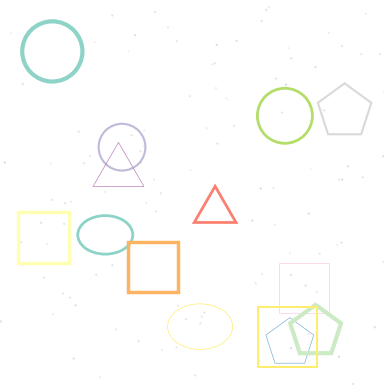[{"shape": "oval", "thickness": 2, "radius": 0.36, "center": [0.273, 0.39]}, {"shape": "circle", "thickness": 3, "radius": 0.39, "center": [0.136, 0.866]}, {"shape": "square", "thickness": 2.5, "radius": 0.33, "center": [0.114, 0.384]}, {"shape": "circle", "thickness": 1.5, "radius": 0.3, "center": [0.317, 0.618]}, {"shape": "triangle", "thickness": 2, "radius": 0.31, "center": [0.559, 0.454]}, {"shape": "pentagon", "thickness": 0.5, "radius": 0.33, "center": [0.753, 0.109]}, {"shape": "square", "thickness": 2.5, "radius": 0.33, "center": [0.397, 0.307]}, {"shape": "circle", "thickness": 2, "radius": 0.36, "center": [0.74, 0.699]}, {"shape": "square", "thickness": 0.5, "radius": 0.33, "center": [0.789, 0.252]}, {"shape": "pentagon", "thickness": 1.5, "radius": 0.37, "center": [0.895, 0.71]}, {"shape": "triangle", "thickness": 0.5, "radius": 0.38, "center": [0.308, 0.554]}, {"shape": "pentagon", "thickness": 3, "radius": 0.35, "center": [0.82, 0.139]}, {"shape": "oval", "thickness": 0.5, "radius": 0.42, "center": [0.52, 0.152]}, {"shape": "square", "thickness": 1.5, "radius": 0.39, "center": [0.747, 0.125]}]